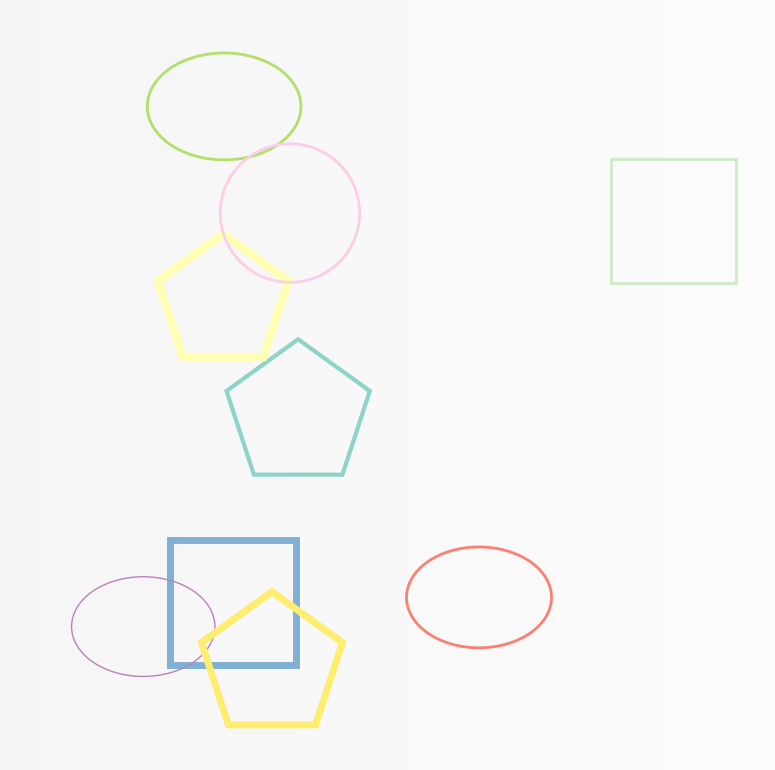[{"shape": "pentagon", "thickness": 1.5, "radius": 0.49, "center": [0.385, 0.462]}, {"shape": "pentagon", "thickness": 3, "radius": 0.44, "center": [0.288, 0.608]}, {"shape": "oval", "thickness": 1, "radius": 0.47, "center": [0.618, 0.224]}, {"shape": "square", "thickness": 2.5, "radius": 0.41, "center": [0.301, 0.218]}, {"shape": "oval", "thickness": 1, "radius": 0.5, "center": [0.289, 0.862]}, {"shape": "circle", "thickness": 1, "radius": 0.45, "center": [0.374, 0.723]}, {"shape": "oval", "thickness": 0.5, "radius": 0.46, "center": [0.185, 0.186]}, {"shape": "square", "thickness": 1, "radius": 0.4, "center": [0.869, 0.713]}, {"shape": "pentagon", "thickness": 2.5, "radius": 0.48, "center": [0.351, 0.136]}]